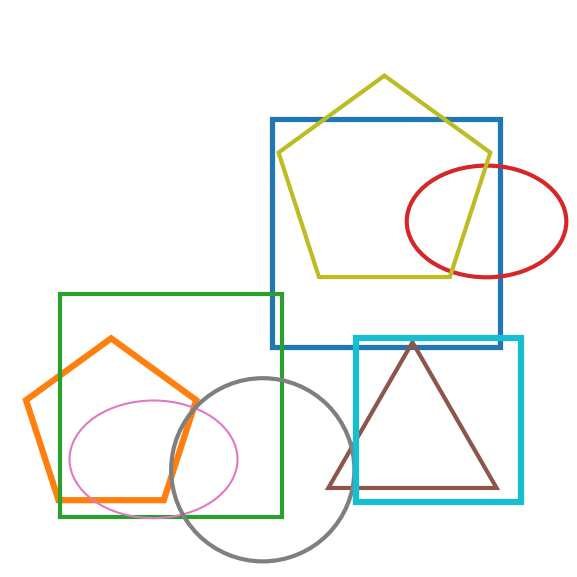[{"shape": "square", "thickness": 2.5, "radius": 0.99, "center": [0.668, 0.596]}, {"shape": "pentagon", "thickness": 3, "radius": 0.77, "center": [0.192, 0.258]}, {"shape": "square", "thickness": 2, "radius": 0.96, "center": [0.296, 0.297]}, {"shape": "oval", "thickness": 2, "radius": 0.69, "center": [0.842, 0.616]}, {"shape": "triangle", "thickness": 2, "radius": 0.84, "center": [0.714, 0.238]}, {"shape": "oval", "thickness": 1, "radius": 0.73, "center": [0.266, 0.204]}, {"shape": "circle", "thickness": 2, "radius": 0.79, "center": [0.455, 0.186]}, {"shape": "pentagon", "thickness": 2, "radius": 0.96, "center": [0.666, 0.675]}, {"shape": "square", "thickness": 3, "radius": 0.71, "center": [0.759, 0.272]}]